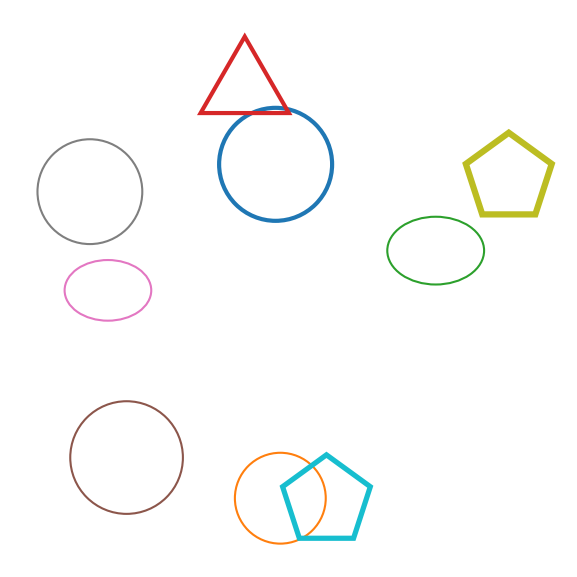[{"shape": "circle", "thickness": 2, "radius": 0.49, "center": [0.477, 0.715]}, {"shape": "circle", "thickness": 1, "radius": 0.39, "center": [0.485, 0.136]}, {"shape": "oval", "thickness": 1, "radius": 0.42, "center": [0.754, 0.565]}, {"shape": "triangle", "thickness": 2, "radius": 0.44, "center": [0.424, 0.847]}, {"shape": "circle", "thickness": 1, "radius": 0.49, "center": [0.219, 0.207]}, {"shape": "oval", "thickness": 1, "radius": 0.38, "center": [0.187, 0.496]}, {"shape": "circle", "thickness": 1, "radius": 0.45, "center": [0.156, 0.667]}, {"shape": "pentagon", "thickness": 3, "radius": 0.39, "center": [0.881, 0.691]}, {"shape": "pentagon", "thickness": 2.5, "radius": 0.4, "center": [0.565, 0.132]}]